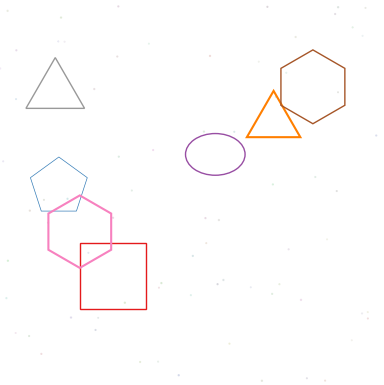[{"shape": "square", "thickness": 1, "radius": 0.43, "center": [0.294, 0.283]}, {"shape": "pentagon", "thickness": 0.5, "radius": 0.39, "center": [0.153, 0.515]}, {"shape": "oval", "thickness": 1, "radius": 0.39, "center": [0.559, 0.599]}, {"shape": "triangle", "thickness": 1.5, "radius": 0.4, "center": [0.711, 0.684]}, {"shape": "hexagon", "thickness": 1, "radius": 0.48, "center": [0.813, 0.774]}, {"shape": "hexagon", "thickness": 1.5, "radius": 0.47, "center": [0.207, 0.398]}, {"shape": "triangle", "thickness": 1, "radius": 0.44, "center": [0.144, 0.762]}]